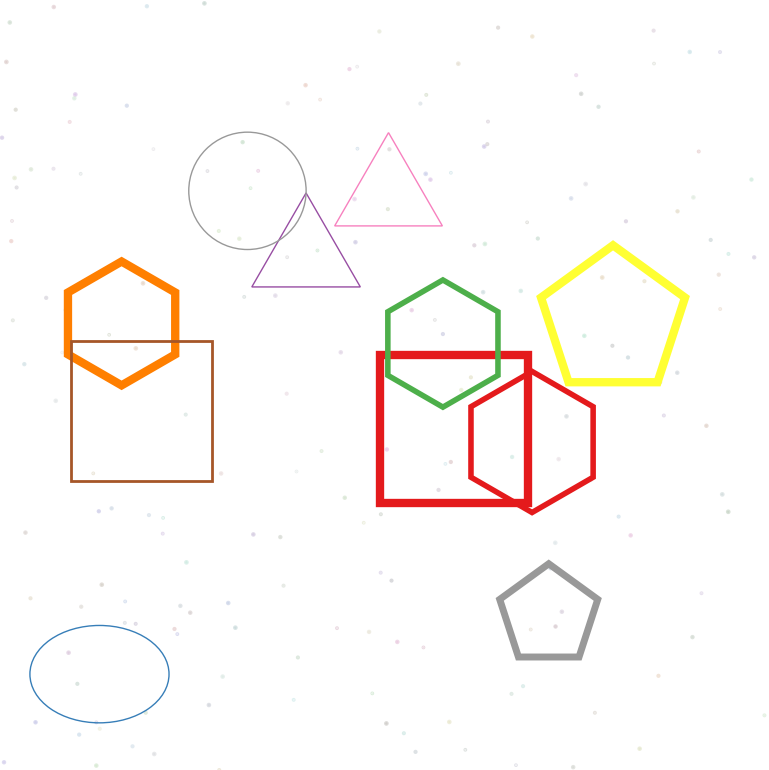[{"shape": "hexagon", "thickness": 2, "radius": 0.46, "center": [0.691, 0.426]}, {"shape": "square", "thickness": 3, "radius": 0.48, "center": [0.589, 0.443]}, {"shape": "oval", "thickness": 0.5, "radius": 0.45, "center": [0.129, 0.124]}, {"shape": "hexagon", "thickness": 2, "radius": 0.41, "center": [0.575, 0.554]}, {"shape": "triangle", "thickness": 0.5, "radius": 0.41, "center": [0.397, 0.668]}, {"shape": "hexagon", "thickness": 3, "radius": 0.4, "center": [0.158, 0.58]}, {"shape": "pentagon", "thickness": 3, "radius": 0.49, "center": [0.796, 0.583]}, {"shape": "square", "thickness": 1, "radius": 0.46, "center": [0.184, 0.466]}, {"shape": "triangle", "thickness": 0.5, "radius": 0.4, "center": [0.505, 0.747]}, {"shape": "pentagon", "thickness": 2.5, "radius": 0.33, "center": [0.713, 0.201]}, {"shape": "circle", "thickness": 0.5, "radius": 0.38, "center": [0.321, 0.752]}]